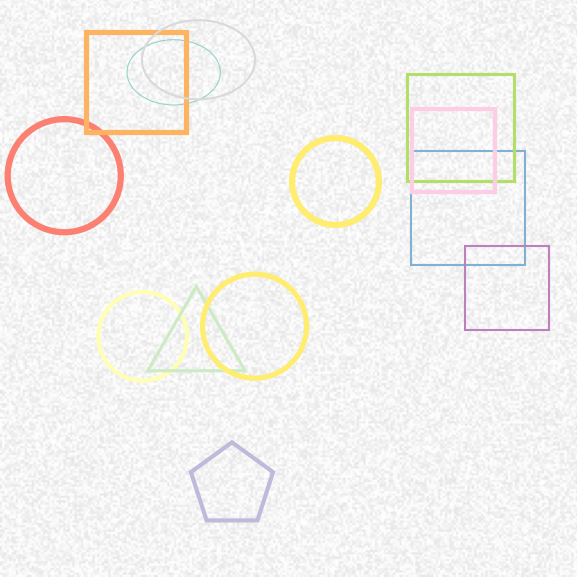[{"shape": "oval", "thickness": 0.5, "radius": 0.4, "center": [0.301, 0.874]}, {"shape": "circle", "thickness": 2, "radius": 0.38, "center": [0.247, 0.417]}, {"shape": "pentagon", "thickness": 2, "radius": 0.37, "center": [0.402, 0.158]}, {"shape": "circle", "thickness": 3, "radius": 0.49, "center": [0.111, 0.695]}, {"shape": "square", "thickness": 1, "radius": 0.49, "center": [0.811, 0.639]}, {"shape": "square", "thickness": 2.5, "radius": 0.43, "center": [0.236, 0.856]}, {"shape": "square", "thickness": 1.5, "radius": 0.46, "center": [0.797, 0.778]}, {"shape": "square", "thickness": 2, "radius": 0.36, "center": [0.786, 0.738]}, {"shape": "oval", "thickness": 1, "radius": 0.49, "center": [0.344, 0.896]}, {"shape": "square", "thickness": 1, "radius": 0.36, "center": [0.878, 0.501]}, {"shape": "triangle", "thickness": 1.5, "radius": 0.49, "center": [0.34, 0.406]}, {"shape": "circle", "thickness": 3, "radius": 0.38, "center": [0.581, 0.685]}, {"shape": "circle", "thickness": 2.5, "radius": 0.45, "center": [0.441, 0.434]}]